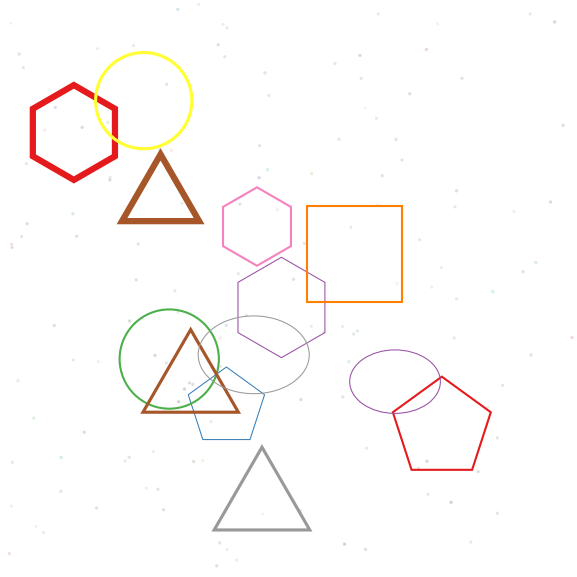[{"shape": "hexagon", "thickness": 3, "radius": 0.41, "center": [0.128, 0.77]}, {"shape": "pentagon", "thickness": 1, "radius": 0.45, "center": [0.765, 0.258]}, {"shape": "pentagon", "thickness": 0.5, "radius": 0.35, "center": [0.392, 0.294]}, {"shape": "circle", "thickness": 1, "radius": 0.43, "center": [0.293, 0.377]}, {"shape": "oval", "thickness": 0.5, "radius": 0.39, "center": [0.684, 0.338]}, {"shape": "hexagon", "thickness": 0.5, "radius": 0.43, "center": [0.487, 0.467]}, {"shape": "square", "thickness": 1, "radius": 0.41, "center": [0.613, 0.559]}, {"shape": "circle", "thickness": 1.5, "radius": 0.42, "center": [0.249, 0.825]}, {"shape": "triangle", "thickness": 3, "radius": 0.39, "center": [0.278, 0.655]}, {"shape": "triangle", "thickness": 1.5, "radius": 0.48, "center": [0.33, 0.333]}, {"shape": "hexagon", "thickness": 1, "radius": 0.34, "center": [0.445, 0.607]}, {"shape": "oval", "thickness": 0.5, "radius": 0.48, "center": [0.439, 0.385]}, {"shape": "triangle", "thickness": 1.5, "radius": 0.48, "center": [0.454, 0.129]}]